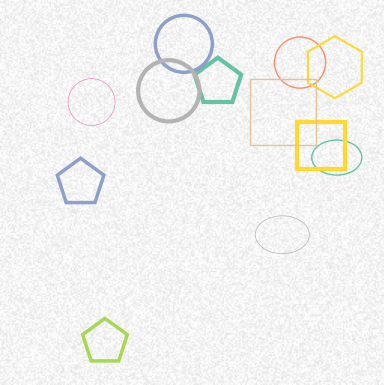[{"shape": "oval", "thickness": 1, "radius": 0.33, "center": [0.875, 0.591]}, {"shape": "pentagon", "thickness": 3, "radius": 0.32, "center": [0.566, 0.787]}, {"shape": "circle", "thickness": 1, "radius": 0.33, "center": [0.779, 0.837]}, {"shape": "circle", "thickness": 2.5, "radius": 0.37, "center": [0.478, 0.886]}, {"shape": "pentagon", "thickness": 2.5, "radius": 0.32, "center": [0.209, 0.525]}, {"shape": "circle", "thickness": 0.5, "radius": 0.3, "center": [0.238, 0.735]}, {"shape": "pentagon", "thickness": 2.5, "radius": 0.31, "center": [0.273, 0.112]}, {"shape": "hexagon", "thickness": 1.5, "radius": 0.4, "center": [0.87, 0.825]}, {"shape": "square", "thickness": 3, "radius": 0.31, "center": [0.834, 0.623]}, {"shape": "square", "thickness": 1, "radius": 0.43, "center": [0.734, 0.709]}, {"shape": "circle", "thickness": 3, "radius": 0.4, "center": [0.438, 0.764]}, {"shape": "oval", "thickness": 0.5, "radius": 0.35, "center": [0.733, 0.39]}]